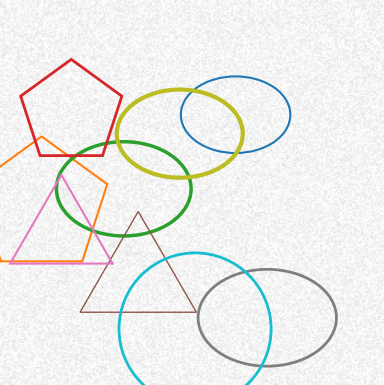[{"shape": "oval", "thickness": 1.5, "radius": 0.71, "center": [0.612, 0.702]}, {"shape": "pentagon", "thickness": 1.5, "radius": 0.9, "center": [0.108, 0.466]}, {"shape": "oval", "thickness": 2.5, "radius": 0.87, "center": [0.321, 0.51]}, {"shape": "pentagon", "thickness": 2, "radius": 0.69, "center": [0.185, 0.708]}, {"shape": "triangle", "thickness": 1, "radius": 0.87, "center": [0.359, 0.276]}, {"shape": "triangle", "thickness": 1.5, "radius": 0.77, "center": [0.159, 0.392]}, {"shape": "oval", "thickness": 2, "radius": 0.9, "center": [0.694, 0.175]}, {"shape": "oval", "thickness": 3, "radius": 0.82, "center": [0.467, 0.653]}, {"shape": "circle", "thickness": 2, "radius": 0.99, "center": [0.507, 0.146]}]